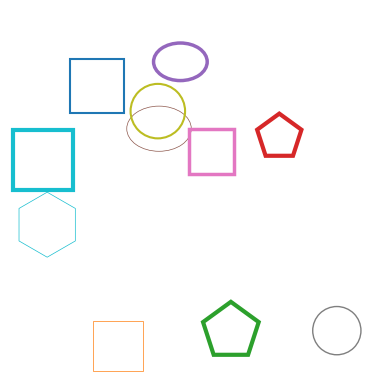[{"shape": "square", "thickness": 1.5, "radius": 0.35, "center": [0.252, 0.777]}, {"shape": "square", "thickness": 0.5, "radius": 0.32, "center": [0.306, 0.101]}, {"shape": "pentagon", "thickness": 3, "radius": 0.38, "center": [0.6, 0.14]}, {"shape": "pentagon", "thickness": 3, "radius": 0.3, "center": [0.725, 0.644]}, {"shape": "oval", "thickness": 2.5, "radius": 0.35, "center": [0.469, 0.839]}, {"shape": "oval", "thickness": 0.5, "radius": 0.42, "center": [0.413, 0.666]}, {"shape": "square", "thickness": 2.5, "radius": 0.29, "center": [0.55, 0.606]}, {"shape": "circle", "thickness": 1, "radius": 0.31, "center": [0.875, 0.141]}, {"shape": "circle", "thickness": 1.5, "radius": 0.35, "center": [0.41, 0.711]}, {"shape": "hexagon", "thickness": 0.5, "radius": 0.42, "center": [0.123, 0.416]}, {"shape": "square", "thickness": 3, "radius": 0.39, "center": [0.112, 0.585]}]